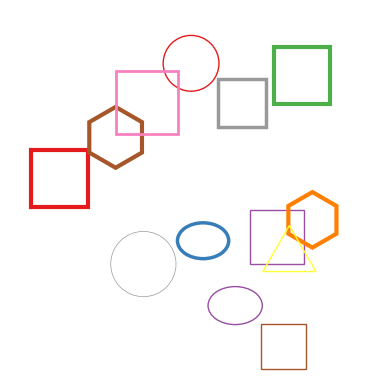[{"shape": "square", "thickness": 3, "radius": 0.37, "center": [0.155, 0.537]}, {"shape": "circle", "thickness": 1, "radius": 0.36, "center": [0.496, 0.836]}, {"shape": "oval", "thickness": 2.5, "radius": 0.33, "center": [0.527, 0.375]}, {"shape": "square", "thickness": 3, "radius": 0.37, "center": [0.784, 0.804]}, {"shape": "oval", "thickness": 1, "radius": 0.35, "center": [0.611, 0.206]}, {"shape": "square", "thickness": 1, "radius": 0.35, "center": [0.719, 0.385]}, {"shape": "hexagon", "thickness": 3, "radius": 0.36, "center": [0.811, 0.429]}, {"shape": "triangle", "thickness": 1, "radius": 0.4, "center": [0.752, 0.334]}, {"shape": "square", "thickness": 1, "radius": 0.29, "center": [0.736, 0.101]}, {"shape": "hexagon", "thickness": 3, "radius": 0.4, "center": [0.3, 0.643]}, {"shape": "square", "thickness": 2, "radius": 0.41, "center": [0.382, 0.733]}, {"shape": "square", "thickness": 2.5, "radius": 0.31, "center": [0.628, 0.732]}, {"shape": "circle", "thickness": 0.5, "radius": 0.42, "center": [0.372, 0.314]}]